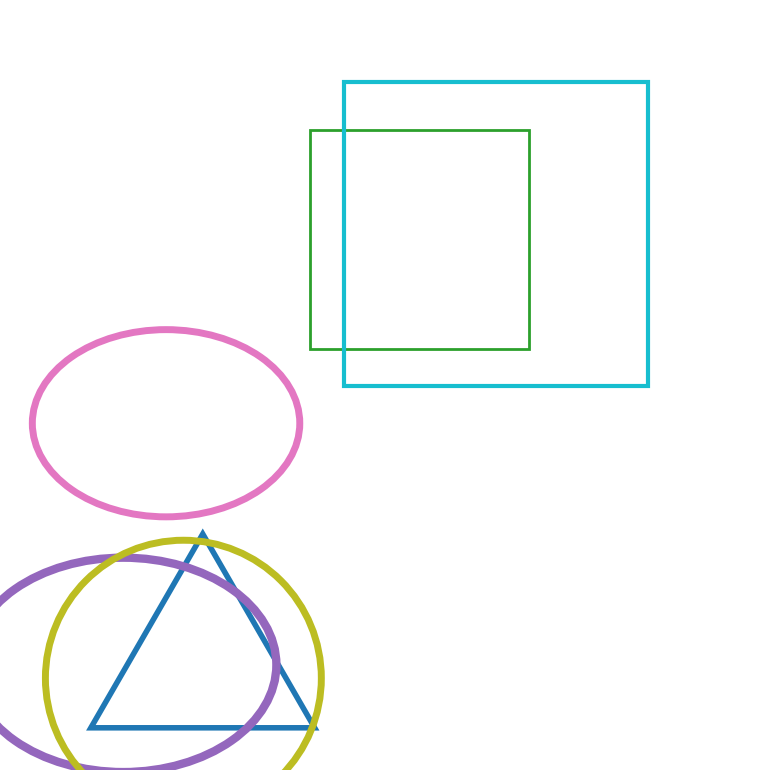[{"shape": "triangle", "thickness": 2, "radius": 0.84, "center": [0.263, 0.139]}, {"shape": "square", "thickness": 1, "radius": 0.71, "center": [0.545, 0.689]}, {"shape": "oval", "thickness": 3, "radius": 0.99, "center": [0.16, 0.137]}, {"shape": "oval", "thickness": 2.5, "radius": 0.87, "center": [0.216, 0.45]}, {"shape": "circle", "thickness": 2.5, "radius": 0.9, "center": [0.238, 0.119]}, {"shape": "square", "thickness": 1.5, "radius": 0.99, "center": [0.644, 0.697]}]